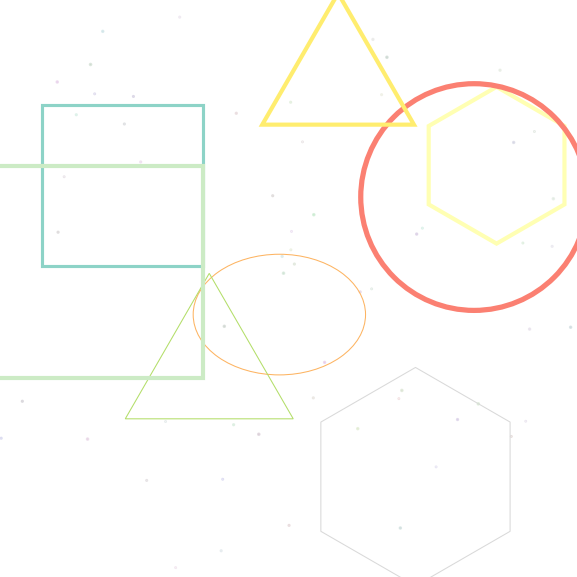[{"shape": "square", "thickness": 1.5, "radius": 0.7, "center": [0.212, 0.678]}, {"shape": "hexagon", "thickness": 2, "radius": 0.68, "center": [0.86, 0.713]}, {"shape": "circle", "thickness": 2.5, "radius": 0.98, "center": [0.821, 0.658]}, {"shape": "oval", "thickness": 0.5, "radius": 0.75, "center": [0.484, 0.454]}, {"shape": "triangle", "thickness": 0.5, "radius": 0.84, "center": [0.362, 0.358]}, {"shape": "hexagon", "thickness": 0.5, "radius": 0.95, "center": [0.719, 0.174]}, {"shape": "square", "thickness": 2, "radius": 0.92, "center": [0.167, 0.528]}, {"shape": "triangle", "thickness": 2, "radius": 0.76, "center": [0.585, 0.859]}]